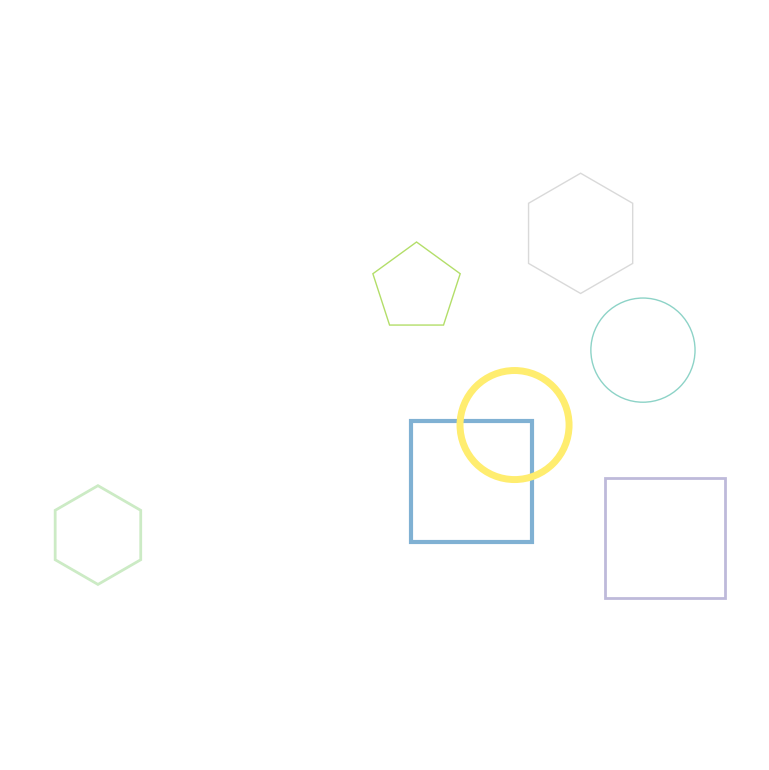[{"shape": "circle", "thickness": 0.5, "radius": 0.34, "center": [0.835, 0.545]}, {"shape": "square", "thickness": 1, "radius": 0.39, "center": [0.864, 0.301]}, {"shape": "square", "thickness": 1.5, "radius": 0.39, "center": [0.612, 0.375]}, {"shape": "pentagon", "thickness": 0.5, "radius": 0.3, "center": [0.541, 0.626]}, {"shape": "hexagon", "thickness": 0.5, "radius": 0.39, "center": [0.754, 0.697]}, {"shape": "hexagon", "thickness": 1, "radius": 0.32, "center": [0.127, 0.305]}, {"shape": "circle", "thickness": 2.5, "radius": 0.35, "center": [0.668, 0.448]}]